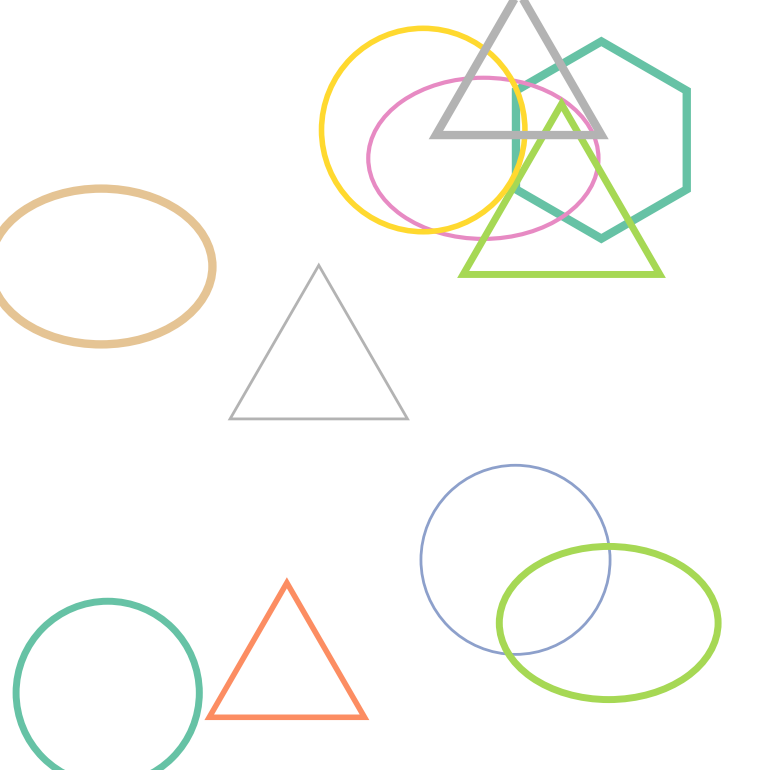[{"shape": "hexagon", "thickness": 3, "radius": 0.64, "center": [0.781, 0.818]}, {"shape": "circle", "thickness": 2.5, "radius": 0.59, "center": [0.14, 0.1]}, {"shape": "triangle", "thickness": 2, "radius": 0.58, "center": [0.373, 0.127]}, {"shape": "circle", "thickness": 1, "radius": 0.61, "center": [0.669, 0.273]}, {"shape": "oval", "thickness": 1.5, "radius": 0.75, "center": [0.628, 0.794]}, {"shape": "oval", "thickness": 2.5, "radius": 0.71, "center": [0.791, 0.191]}, {"shape": "triangle", "thickness": 2.5, "radius": 0.74, "center": [0.729, 0.717]}, {"shape": "circle", "thickness": 2, "radius": 0.66, "center": [0.55, 0.831]}, {"shape": "oval", "thickness": 3, "radius": 0.72, "center": [0.131, 0.654]}, {"shape": "triangle", "thickness": 3, "radius": 0.62, "center": [0.674, 0.887]}, {"shape": "triangle", "thickness": 1, "radius": 0.66, "center": [0.414, 0.522]}]